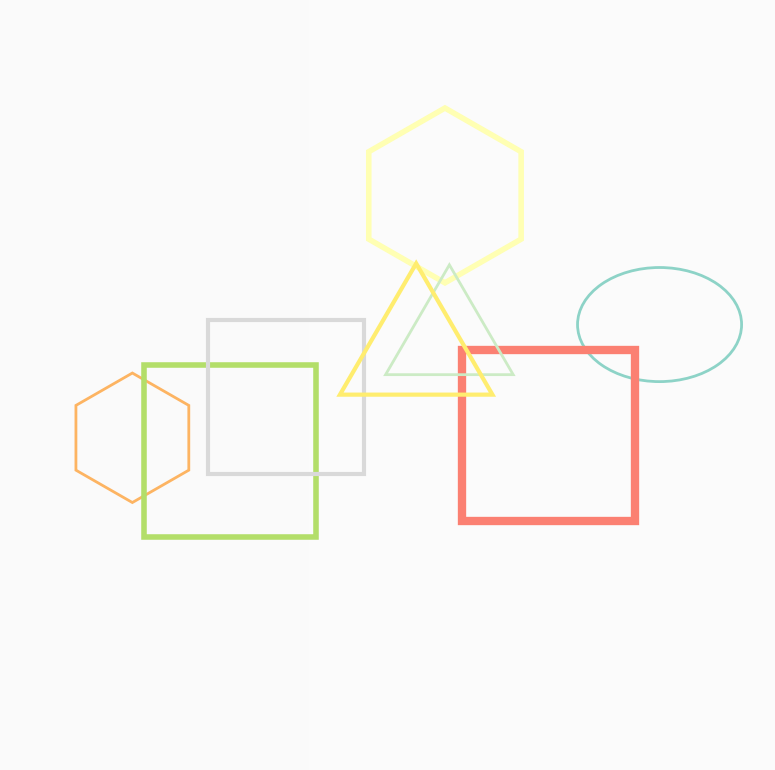[{"shape": "oval", "thickness": 1, "radius": 0.53, "center": [0.851, 0.578]}, {"shape": "hexagon", "thickness": 2, "radius": 0.57, "center": [0.574, 0.746]}, {"shape": "square", "thickness": 3, "radius": 0.56, "center": [0.708, 0.435]}, {"shape": "hexagon", "thickness": 1, "radius": 0.42, "center": [0.171, 0.431]}, {"shape": "square", "thickness": 2, "radius": 0.56, "center": [0.297, 0.414]}, {"shape": "square", "thickness": 1.5, "radius": 0.5, "center": [0.369, 0.484]}, {"shape": "triangle", "thickness": 1, "radius": 0.48, "center": [0.58, 0.561]}, {"shape": "triangle", "thickness": 1.5, "radius": 0.57, "center": [0.537, 0.544]}]